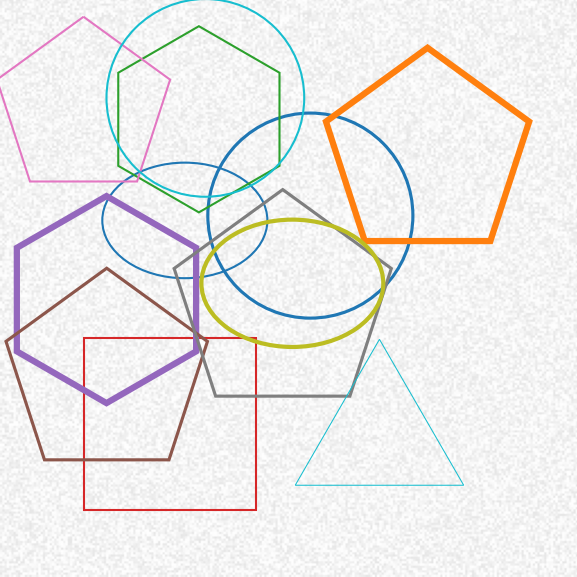[{"shape": "circle", "thickness": 1.5, "radius": 0.89, "center": [0.537, 0.626]}, {"shape": "oval", "thickness": 1, "radius": 0.71, "center": [0.32, 0.617]}, {"shape": "pentagon", "thickness": 3, "radius": 0.92, "center": [0.74, 0.731]}, {"shape": "hexagon", "thickness": 1, "radius": 0.81, "center": [0.344, 0.793]}, {"shape": "square", "thickness": 1, "radius": 0.74, "center": [0.295, 0.265]}, {"shape": "hexagon", "thickness": 3, "radius": 0.9, "center": [0.184, 0.48]}, {"shape": "pentagon", "thickness": 1.5, "radius": 0.92, "center": [0.185, 0.351]}, {"shape": "pentagon", "thickness": 1, "radius": 0.79, "center": [0.145, 0.812]}, {"shape": "pentagon", "thickness": 1.5, "radius": 0.99, "center": [0.49, 0.473]}, {"shape": "oval", "thickness": 2, "radius": 0.79, "center": [0.506, 0.509]}, {"shape": "circle", "thickness": 1, "radius": 0.86, "center": [0.356, 0.83]}, {"shape": "triangle", "thickness": 0.5, "radius": 0.84, "center": [0.657, 0.243]}]